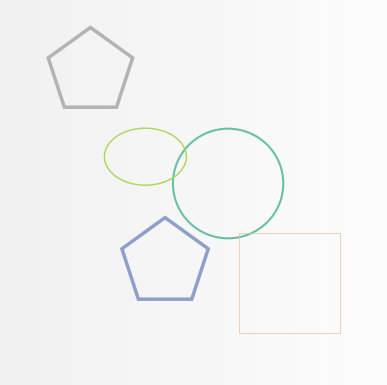[{"shape": "circle", "thickness": 1.5, "radius": 0.71, "center": [0.589, 0.523]}, {"shape": "pentagon", "thickness": 2.5, "radius": 0.59, "center": [0.426, 0.318]}, {"shape": "oval", "thickness": 1, "radius": 0.53, "center": [0.375, 0.593]}, {"shape": "square", "thickness": 0.5, "radius": 0.65, "center": [0.747, 0.265]}, {"shape": "pentagon", "thickness": 2.5, "radius": 0.57, "center": [0.233, 0.814]}]